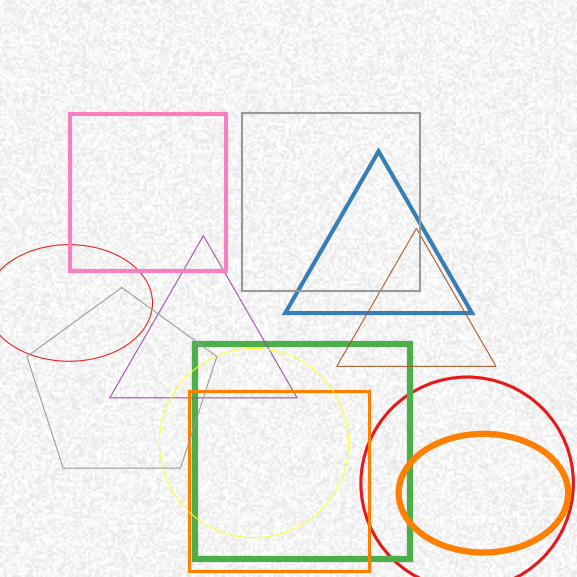[{"shape": "circle", "thickness": 1.5, "radius": 0.92, "center": [0.809, 0.162]}, {"shape": "oval", "thickness": 0.5, "radius": 0.72, "center": [0.12, 0.475]}, {"shape": "triangle", "thickness": 2, "radius": 0.93, "center": [0.656, 0.55]}, {"shape": "square", "thickness": 3, "radius": 0.93, "center": [0.523, 0.218]}, {"shape": "triangle", "thickness": 0.5, "radius": 0.94, "center": [0.352, 0.404]}, {"shape": "oval", "thickness": 3, "radius": 0.73, "center": [0.837, 0.145]}, {"shape": "square", "thickness": 1.5, "radius": 0.78, "center": [0.484, 0.166]}, {"shape": "circle", "thickness": 0.5, "radius": 0.82, "center": [0.44, 0.232]}, {"shape": "triangle", "thickness": 0.5, "radius": 0.8, "center": [0.721, 0.444]}, {"shape": "square", "thickness": 2, "radius": 0.68, "center": [0.257, 0.665]}, {"shape": "square", "thickness": 1, "radius": 0.77, "center": [0.573, 0.65]}, {"shape": "pentagon", "thickness": 0.5, "radius": 0.86, "center": [0.211, 0.328]}]